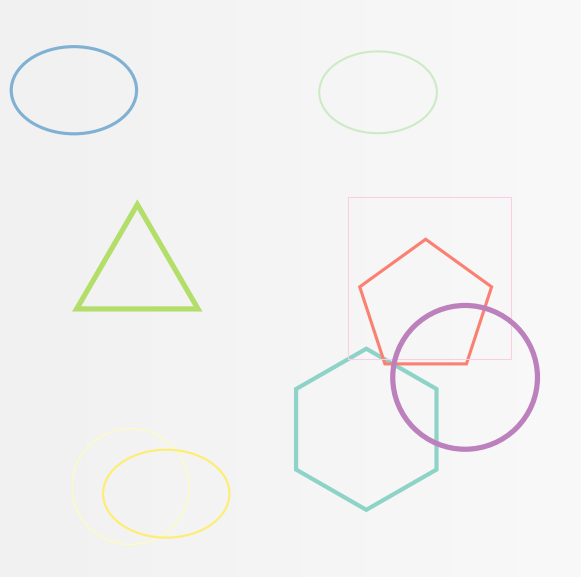[{"shape": "hexagon", "thickness": 2, "radius": 0.7, "center": [0.63, 0.256]}, {"shape": "circle", "thickness": 0.5, "radius": 0.5, "center": [0.224, 0.157]}, {"shape": "pentagon", "thickness": 1.5, "radius": 0.6, "center": [0.732, 0.466]}, {"shape": "oval", "thickness": 1.5, "radius": 0.54, "center": [0.127, 0.843]}, {"shape": "triangle", "thickness": 2.5, "radius": 0.6, "center": [0.236, 0.524]}, {"shape": "square", "thickness": 0.5, "radius": 0.7, "center": [0.739, 0.518]}, {"shape": "circle", "thickness": 2.5, "radius": 0.62, "center": [0.8, 0.346]}, {"shape": "oval", "thickness": 1, "radius": 0.51, "center": [0.65, 0.839]}, {"shape": "oval", "thickness": 1, "radius": 0.54, "center": [0.286, 0.144]}]